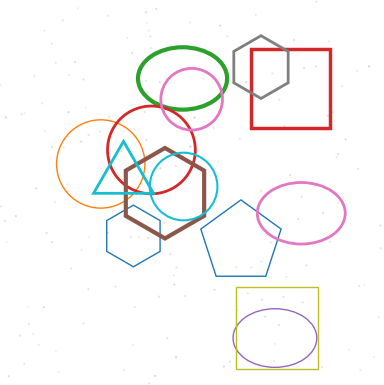[{"shape": "pentagon", "thickness": 1, "radius": 0.55, "center": [0.626, 0.371]}, {"shape": "hexagon", "thickness": 1, "radius": 0.4, "center": [0.347, 0.387]}, {"shape": "circle", "thickness": 1, "radius": 0.57, "center": [0.262, 0.574]}, {"shape": "oval", "thickness": 3, "radius": 0.58, "center": [0.474, 0.796]}, {"shape": "circle", "thickness": 2, "radius": 0.57, "center": [0.393, 0.611]}, {"shape": "square", "thickness": 2.5, "radius": 0.51, "center": [0.754, 0.77]}, {"shape": "oval", "thickness": 1, "radius": 0.54, "center": [0.714, 0.122]}, {"shape": "hexagon", "thickness": 3, "radius": 0.59, "center": [0.429, 0.498]}, {"shape": "circle", "thickness": 2, "radius": 0.4, "center": [0.498, 0.742]}, {"shape": "oval", "thickness": 2, "radius": 0.57, "center": [0.782, 0.446]}, {"shape": "hexagon", "thickness": 2, "radius": 0.41, "center": [0.678, 0.826]}, {"shape": "square", "thickness": 1, "radius": 0.53, "center": [0.719, 0.148]}, {"shape": "circle", "thickness": 1.5, "radius": 0.44, "center": [0.477, 0.515]}, {"shape": "triangle", "thickness": 2, "radius": 0.45, "center": [0.321, 0.543]}]